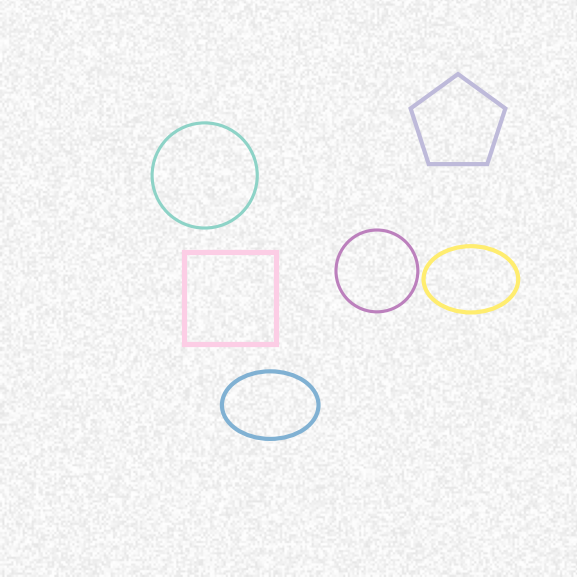[{"shape": "circle", "thickness": 1.5, "radius": 0.46, "center": [0.354, 0.695]}, {"shape": "pentagon", "thickness": 2, "radius": 0.43, "center": [0.793, 0.785]}, {"shape": "oval", "thickness": 2, "radius": 0.42, "center": [0.468, 0.298]}, {"shape": "square", "thickness": 2.5, "radius": 0.4, "center": [0.399, 0.483]}, {"shape": "circle", "thickness": 1.5, "radius": 0.35, "center": [0.653, 0.53]}, {"shape": "oval", "thickness": 2, "radius": 0.41, "center": [0.815, 0.515]}]